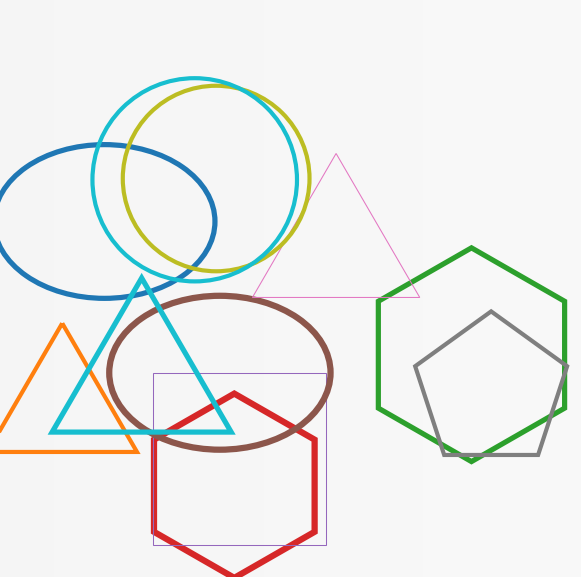[{"shape": "oval", "thickness": 2.5, "radius": 0.95, "center": [0.18, 0.616]}, {"shape": "triangle", "thickness": 2, "radius": 0.74, "center": [0.107, 0.291]}, {"shape": "hexagon", "thickness": 2.5, "radius": 0.93, "center": [0.811, 0.385]}, {"shape": "hexagon", "thickness": 3, "radius": 0.8, "center": [0.403, 0.158]}, {"shape": "square", "thickness": 0.5, "radius": 0.75, "center": [0.412, 0.204]}, {"shape": "oval", "thickness": 3, "radius": 0.95, "center": [0.378, 0.354]}, {"shape": "triangle", "thickness": 0.5, "radius": 0.83, "center": [0.578, 0.567]}, {"shape": "pentagon", "thickness": 2, "radius": 0.69, "center": [0.845, 0.322]}, {"shape": "circle", "thickness": 2, "radius": 0.8, "center": [0.372, 0.69]}, {"shape": "circle", "thickness": 2, "radius": 0.88, "center": [0.335, 0.688]}, {"shape": "triangle", "thickness": 2.5, "radius": 0.89, "center": [0.244, 0.34]}]